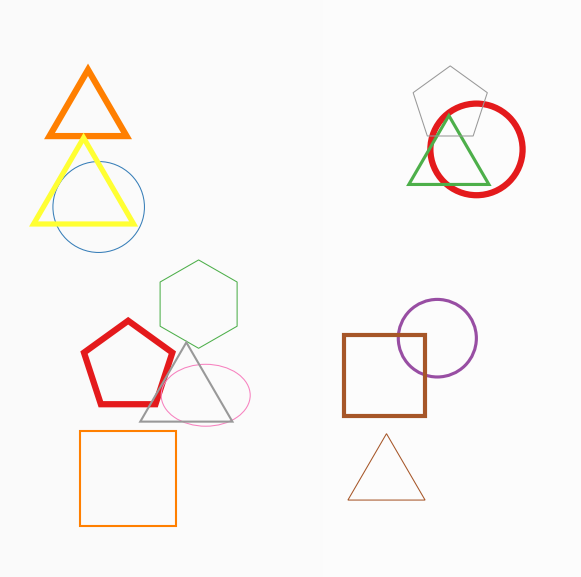[{"shape": "circle", "thickness": 3, "radius": 0.4, "center": [0.82, 0.74]}, {"shape": "pentagon", "thickness": 3, "radius": 0.4, "center": [0.221, 0.364]}, {"shape": "circle", "thickness": 0.5, "radius": 0.39, "center": [0.17, 0.641]}, {"shape": "triangle", "thickness": 1.5, "radius": 0.4, "center": [0.772, 0.719]}, {"shape": "hexagon", "thickness": 0.5, "radius": 0.38, "center": [0.342, 0.473]}, {"shape": "circle", "thickness": 1.5, "radius": 0.34, "center": [0.752, 0.414]}, {"shape": "triangle", "thickness": 3, "radius": 0.38, "center": [0.151, 0.802]}, {"shape": "square", "thickness": 1, "radius": 0.41, "center": [0.22, 0.17]}, {"shape": "triangle", "thickness": 2.5, "radius": 0.5, "center": [0.144, 0.661]}, {"shape": "square", "thickness": 2, "radius": 0.35, "center": [0.661, 0.349]}, {"shape": "triangle", "thickness": 0.5, "radius": 0.38, "center": [0.665, 0.172]}, {"shape": "oval", "thickness": 0.5, "radius": 0.38, "center": [0.354, 0.315]}, {"shape": "pentagon", "thickness": 0.5, "radius": 0.34, "center": [0.775, 0.818]}, {"shape": "triangle", "thickness": 1, "radius": 0.46, "center": [0.321, 0.315]}]